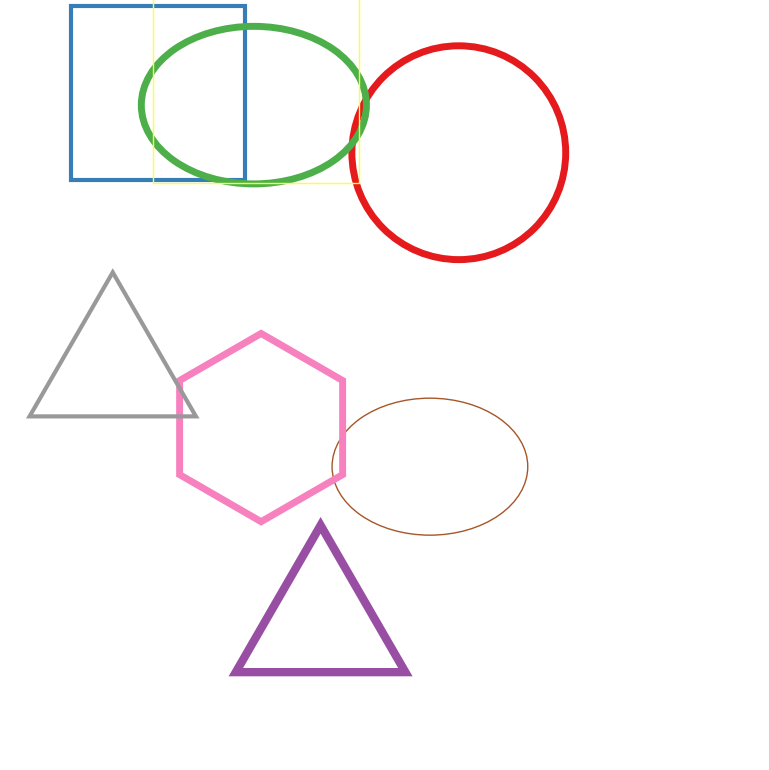[{"shape": "circle", "thickness": 2.5, "radius": 0.69, "center": [0.596, 0.802]}, {"shape": "square", "thickness": 1.5, "radius": 0.56, "center": [0.205, 0.88]}, {"shape": "oval", "thickness": 2.5, "radius": 0.73, "center": [0.33, 0.863]}, {"shape": "triangle", "thickness": 3, "radius": 0.64, "center": [0.416, 0.191]}, {"shape": "square", "thickness": 0.5, "radius": 0.67, "center": [0.332, 0.896]}, {"shape": "oval", "thickness": 0.5, "radius": 0.64, "center": [0.558, 0.394]}, {"shape": "hexagon", "thickness": 2.5, "radius": 0.61, "center": [0.339, 0.445]}, {"shape": "triangle", "thickness": 1.5, "radius": 0.62, "center": [0.146, 0.522]}]